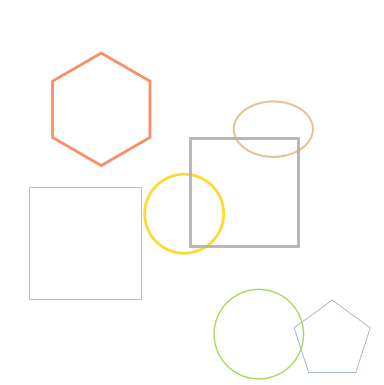[{"shape": "square", "thickness": 0.5, "radius": 0.73, "center": [0.221, 0.368]}, {"shape": "hexagon", "thickness": 2, "radius": 0.73, "center": [0.263, 0.716]}, {"shape": "pentagon", "thickness": 0.5, "radius": 0.52, "center": [0.863, 0.116]}, {"shape": "circle", "thickness": 1, "radius": 0.58, "center": [0.672, 0.132]}, {"shape": "circle", "thickness": 2, "radius": 0.51, "center": [0.478, 0.445]}, {"shape": "oval", "thickness": 1.5, "radius": 0.51, "center": [0.71, 0.664]}, {"shape": "square", "thickness": 2, "radius": 0.7, "center": [0.635, 0.502]}]